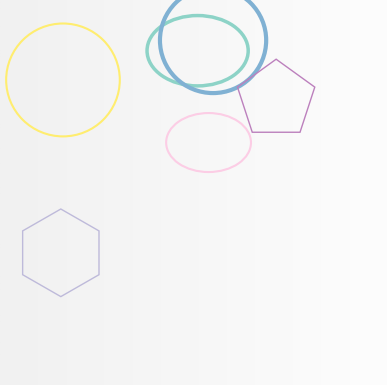[{"shape": "oval", "thickness": 2.5, "radius": 0.65, "center": [0.51, 0.868]}, {"shape": "hexagon", "thickness": 1, "radius": 0.57, "center": [0.157, 0.343]}, {"shape": "circle", "thickness": 3, "radius": 0.69, "center": [0.55, 0.895]}, {"shape": "oval", "thickness": 1.5, "radius": 0.55, "center": [0.538, 0.63]}, {"shape": "pentagon", "thickness": 1, "radius": 0.52, "center": [0.713, 0.741]}, {"shape": "circle", "thickness": 1.5, "radius": 0.73, "center": [0.163, 0.792]}]